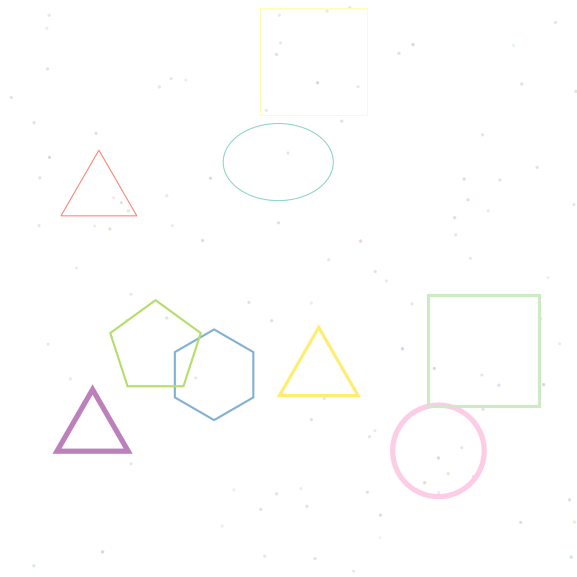[{"shape": "oval", "thickness": 0.5, "radius": 0.48, "center": [0.482, 0.718]}, {"shape": "square", "thickness": 0.5, "radius": 0.46, "center": [0.543, 0.893]}, {"shape": "triangle", "thickness": 0.5, "radius": 0.38, "center": [0.171, 0.663]}, {"shape": "hexagon", "thickness": 1, "radius": 0.39, "center": [0.371, 0.35]}, {"shape": "pentagon", "thickness": 1, "radius": 0.41, "center": [0.269, 0.397]}, {"shape": "circle", "thickness": 2.5, "radius": 0.4, "center": [0.759, 0.218]}, {"shape": "triangle", "thickness": 2.5, "radius": 0.36, "center": [0.16, 0.253]}, {"shape": "square", "thickness": 1.5, "radius": 0.48, "center": [0.837, 0.392]}, {"shape": "triangle", "thickness": 1.5, "radius": 0.39, "center": [0.552, 0.354]}]